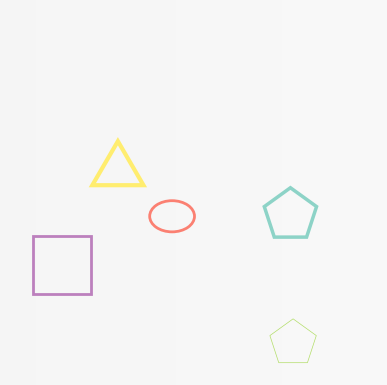[{"shape": "pentagon", "thickness": 2.5, "radius": 0.35, "center": [0.749, 0.441]}, {"shape": "oval", "thickness": 2, "radius": 0.29, "center": [0.444, 0.438]}, {"shape": "pentagon", "thickness": 0.5, "radius": 0.31, "center": [0.756, 0.109]}, {"shape": "square", "thickness": 2, "radius": 0.38, "center": [0.16, 0.311]}, {"shape": "triangle", "thickness": 3, "radius": 0.38, "center": [0.304, 0.557]}]